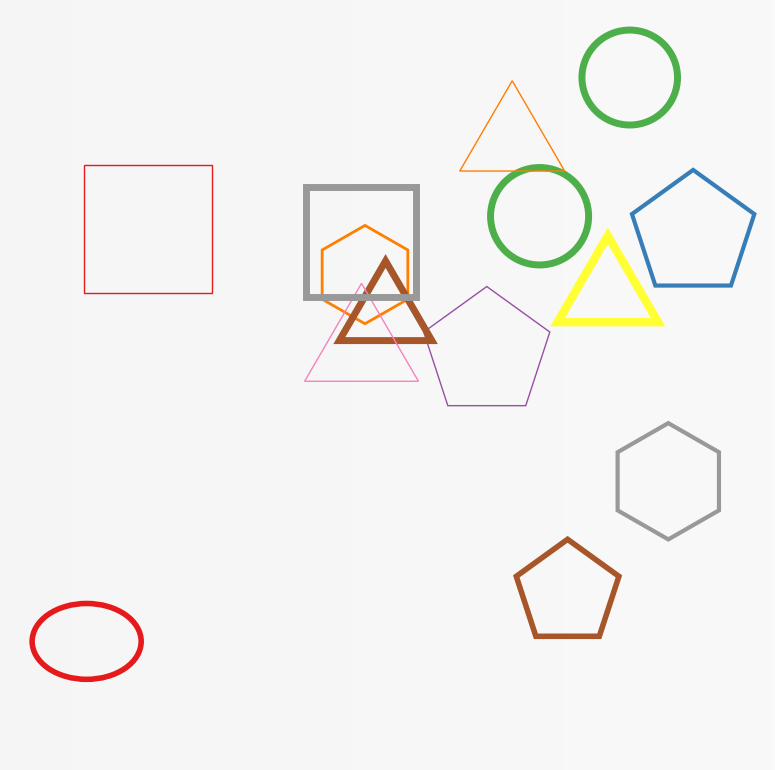[{"shape": "oval", "thickness": 2, "radius": 0.35, "center": [0.112, 0.167]}, {"shape": "square", "thickness": 0.5, "radius": 0.41, "center": [0.191, 0.703]}, {"shape": "pentagon", "thickness": 1.5, "radius": 0.42, "center": [0.894, 0.696]}, {"shape": "circle", "thickness": 2.5, "radius": 0.32, "center": [0.696, 0.719]}, {"shape": "circle", "thickness": 2.5, "radius": 0.31, "center": [0.813, 0.899]}, {"shape": "pentagon", "thickness": 0.5, "radius": 0.43, "center": [0.628, 0.542]}, {"shape": "hexagon", "thickness": 1, "radius": 0.32, "center": [0.471, 0.643]}, {"shape": "triangle", "thickness": 0.5, "radius": 0.39, "center": [0.661, 0.817]}, {"shape": "triangle", "thickness": 3, "radius": 0.37, "center": [0.784, 0.619]}, {"shape": "pentagon", "thickness": 2, "radius": 0.35, "center": [0.732, 0.23]}, {"shape": "triangle", "thickness": 2.5, "radius": 0.34, "center": [0.498, 0.592]}, {"shape": "triangle", "thickness": 0.5, "radius": 0.42, "center": [0.467, 0.547]}, {"shape": "hexagon", "thickness": 1.5, "radius": 0.38, "center": [0.862, 0.375]}, {"shape": "square", "thickness": 2.5, "radius": 0.36, "center": [0.466, 0.686]}]